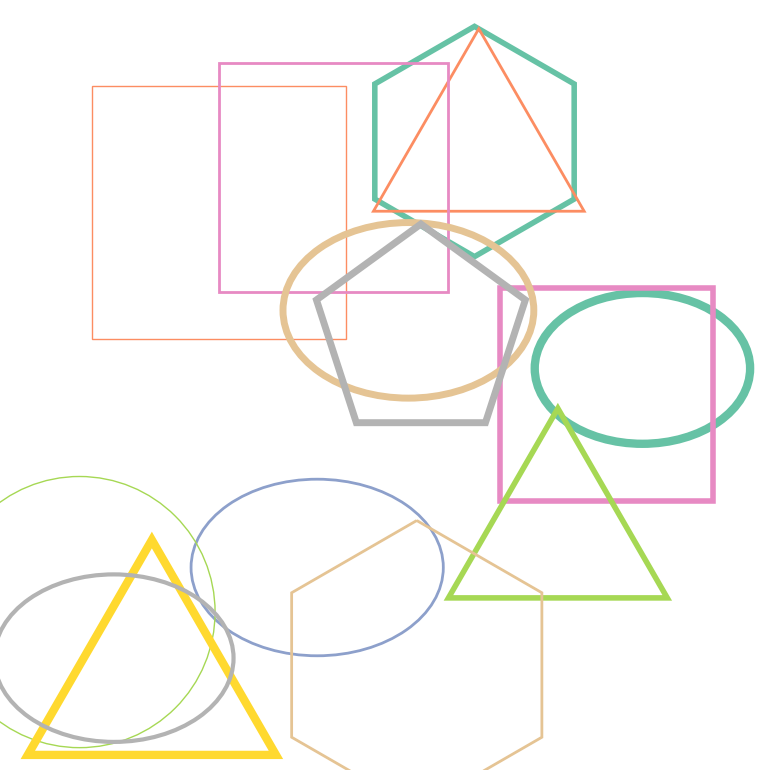[{"shape": "oval", "thickness": 3, "radius": 0.7, "center": [0.834, 0.522]}, {"shape": "hexagon", "thickness": 2, "radius": 0.75, "center": [0.616, 0.816]}, {"shape": "square", "thickness": 0.5, "radius": 0.82, "center": [0.285, 0.724]}, {"shape": "triangle", "thickness": 1, "radius": 0.79, "center": [0.622, 0.805]}, {"shape": "oval", "thickness": 1, "radius": 0.82, "center": [0.412, 0.263]}, {"shape": "square", "thickness": 1, "radius": 0.74, "center": [0.433, 0.769]}, {"shape": "square", "thickness": 2, "radius": 0.69, "center": [0.788, 0.487]}, {"shape": "triangle", "thickness": 2, "radius": 0.82, "center": [0.724, 0.306]}, {"shape": "circle", "thickness": 0.5, "radius": 0.88, "center": [0.103, 0.205]}, {"shape": "triangle", "thickness": 3, "radius": 0.93, "center": [0.197, 0.113]}, {"shape": "oval", "thickness": 2.5, "radius": 0.81, "center": [0.53, 0.597]}, {"shape": "hexagon", "thickness": 1, "radius": 0.94, "center": [0.541, 0.136]}, {"shape": "oval", "thickness": 1.5, "radius": 0.78, "center": [0.148, 0.145]}, {"shape": "pentagon", "thickness": 2.5, "radius": 0.71, "center": [0.547, 0.566]}]